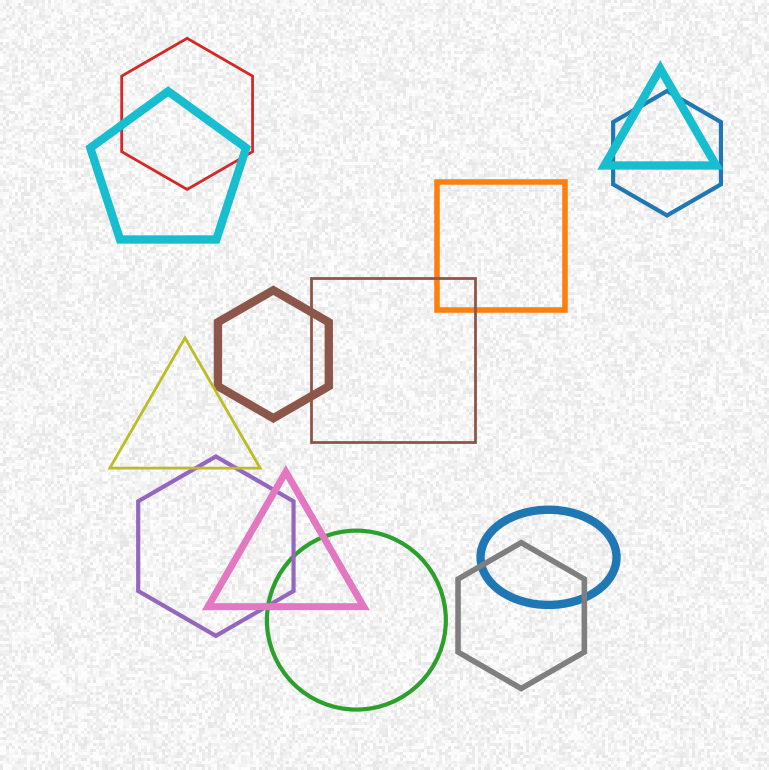[{"shape": "hexagon", "thickness": 1.5, "radius": 0.4, "center": [0.866, 0.801]}, {"shape": "oval", "thickness": 3, "radius": 0.44, "center": [0.712, 0.276]}, {"shape": "square", "thickness": 2, "radius": 0.41, "center": [0.651, 0.68]}, {"shape": "circle", "thickness": 1.5, "radius": 0.58, "center": [0.463, 0.195]}, {"shape": "hexagon", "thickness": 1, "radius": 0.49, "center": [0.243, 0.852]}, {"shape": "hexagon", "thickness": 1.5, "radius": 0.58, "center": [0.28, 0.291]}, {"shape": "hexagon", "thickness": 3, "radius": 0.42, "center": [0.355, 0.54]}, {"shape": "square", "thickness": 1, "radius": 0.53, "center": [0.51, 0.532]}, {"shape": "triangle", "thickness": 2.5, "radius": 0.58, "center": [0.371, 0.27]}, {"shape": "hexagon", "thickness": 2, "radius": 0.47, "center": [0.677, 0.201]}, {"shape": "triangle", "thickness": 1, "radius": 0.56, "center": [0.24, 0.448]}, {"shape": "triangle", "thickness": 3, "radius": 0.42, "center": [0.858, 0.827]}, {"shape": "pentagon", "thickness": 3, "radius": 0.53, "center": [0.218, 0.775]}]